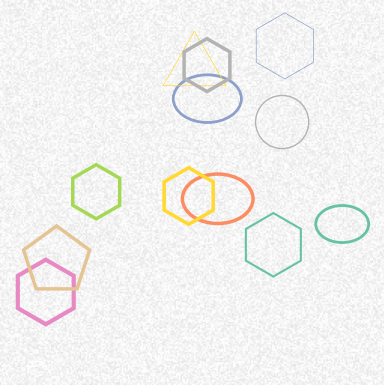[{"shape": "hexagon", "thickness": 1.5, "radius": 0.41, "center": [0.71, 0.364]}, {"shape": "oval", "thickness": 2, "radius": 0.34, "center": [0.889, 0.418]}, {"shape": "oval", "thickness": 2.5, "radius": 0.46, "center": [0.565, 0.484]}, {"shape": "hexagon", "thickness": 0.5, "radius": 0.43, "center": [0.74, 0.881]}, {"shape": "oval", "thickness": 2, "radius": 0.44, "center": [0.538, 0.744]}, {"shape": "hexagon", "thickness": 3, "radius": 0.42, "center": [0.119, 0.242]}, {"shape": "hexagon", "thickness": 2.5, "radius": 0.35, "center": [0.25, 0.502]}, {"shape": "hexagon", "thickness": 2.5, "radius": 0.37, "center": [0.49, 0.491]}, {"shape": "triangle", "thickness": 0.5, "radius": 0.47, "center": [0.505, 0.824]}, {"shape": "pentagon", "thickness": 2.5, "radius": 0.45, "center": [0.147, 0.323]}, {"shape": "circle", "thickness": 1, "radius": 0.35, "center": [0.733, 0.683]}, {"shape": "hexagon", "thickness": 2.5, "radius": 0.34, "center": [0.538, 0.831]}]